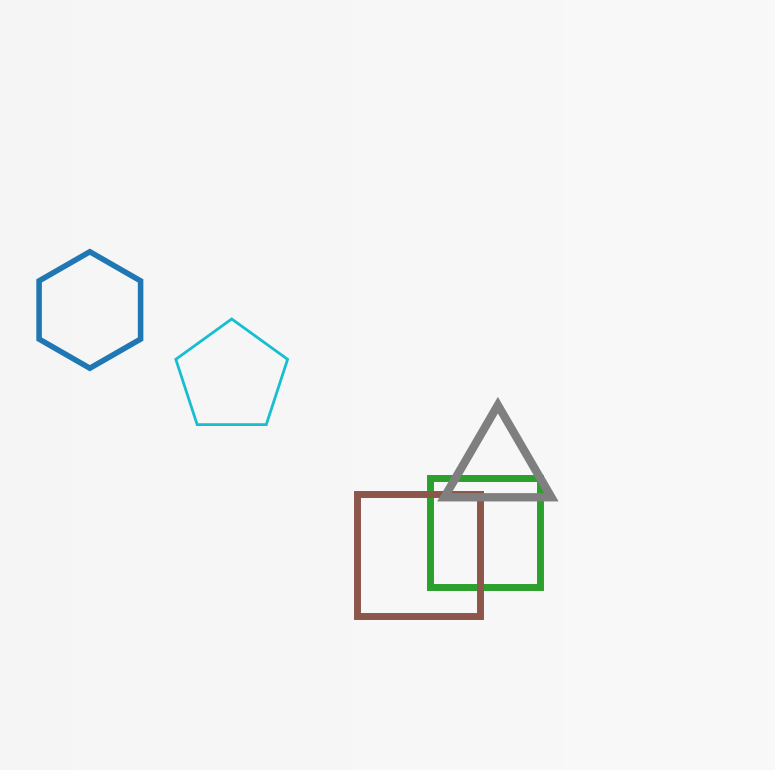[{"shape": "hexagon", "thickness": 2, "radius": 0.38, "center": [0.116, 0.597]}, {"shape": "square", "thickness": 2.5, "radius": 0.35, "center": [0.626, 0.308]}, {"shape": "square", "thickness": 2.5, "radius": 0.4, "center": [0.54, 0.279]}, {"shape": "triangle", "thickness": 3, "radius": 0.4, "center": [0.642, 0.394]}, {"shape": "pentagon", "thickness": 1, "radius": 0.38, "center": [0.299, 0.51]}]